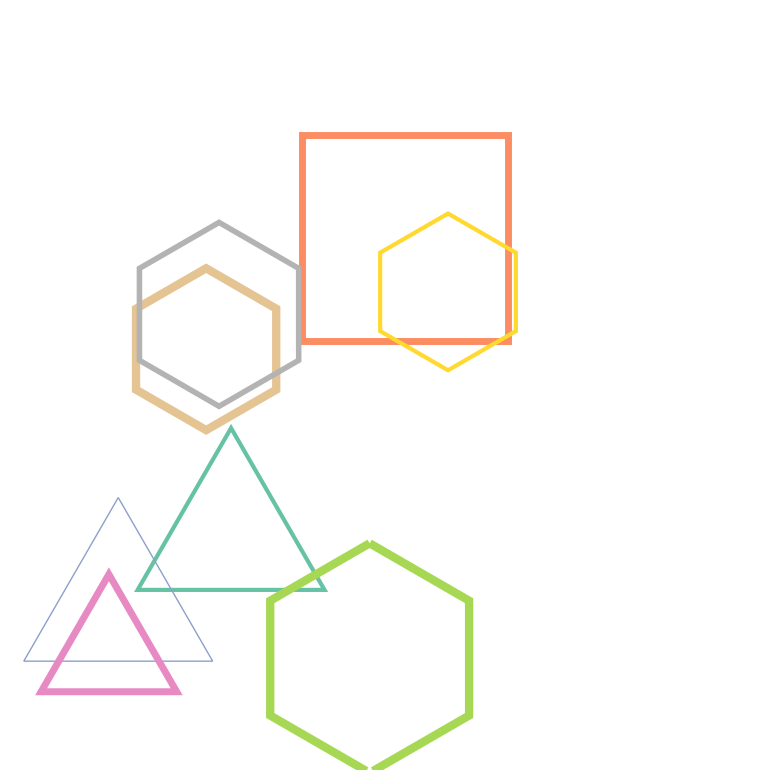[{"shape": "triangle", "thickness": 1.5, "radius": 0.7, "center": [0.3, 0.304]}, {"shape": "square", "thickness": 2.5, "radius": 0.67, "center": [0.526, 0.691]}, {"shape": "triangle", "thickness": 0.5, "radius": 0.71, "center": [0.154, 0.212]}, {"shape": "triangle", "thickness": 2.5, "radius": 0.51, "center": [0.141, 0.152]}, {"shape": "hexagon", "thickness": 3, "radius": 0.75, "center": [0.48, 0.145]}, {"shape": "hexagon", "thickness": 1.5, "radius": 0.51, "center": [0.582, 0.621]}, {"shape": "hexagon", "thickness": 3, "radius": 0.53, "center": [0.268, 0.546]}, {"shape": "hexagon", "thickness": 2, "radius": 0.6, "center": [0.284, 0.592]}]